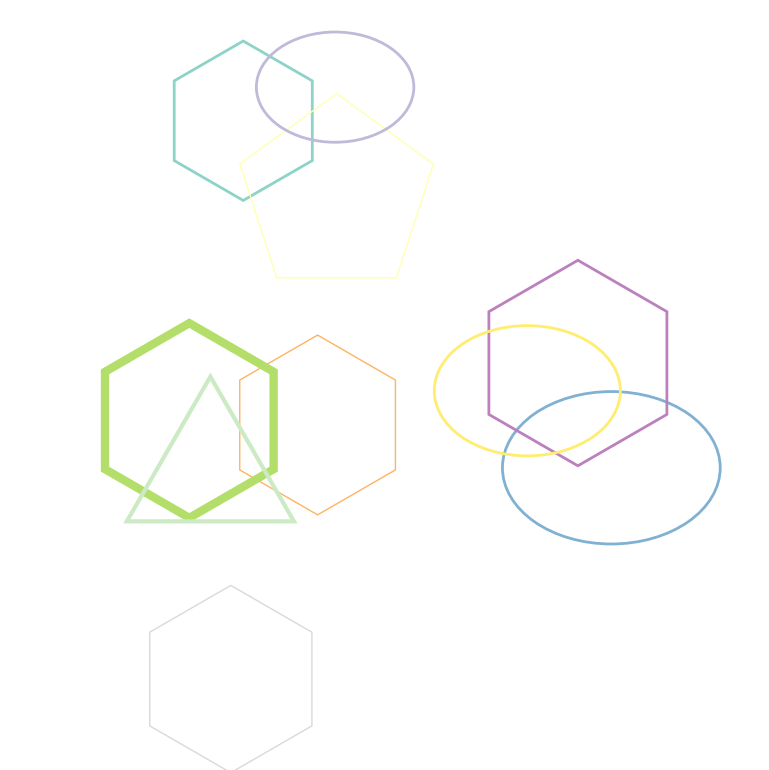[{"shape": "hexagon", "thickness": 1, "radius": 0.52, "center": [0.316, 0.843]}, {"shape": "pentagon", "thickness": 0.5, "radius": 0.66, "center": [0.437, 0.746]}, {"shape": "oval", "thickness": 1, "radius": 0.51, "center": [0.435, 0.887]}, {"shape": "oval", "thickness": 1, "radius": 0.71, "center": [0.794, 0.392]}, {"shape": "hexagon", "thickness": 0.5, "radius": 0.58, "center": [0.412, 0.448]}, {"shape": "hexagon", "thickness": 3, "radius": 0.63, "center": [0.246, 0.454]}, {"shape": "hexagon", "thickness": 0.5, "radius": 0.61, "center": [0.3, 0.118]}, {"shape": "hexagon", "thickness": 1, "radius": 0.67, "center": [0.751, 0.529]}, {"shape": "triangle", "thickness": 1.5, "radius": 0.63, "center": [0.273, 0.386]}, {"shape": "oval", "thickness": 1, "radius": 0.6, "center": [0.685, 0.493]}]